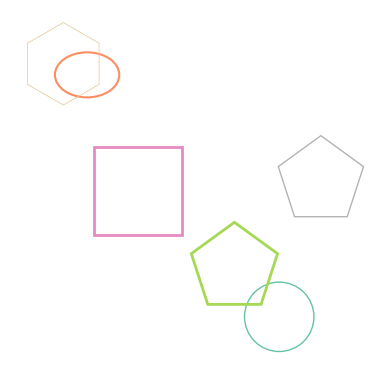[{"shape": "circle", "thickness": 1, "radius": 0.45, "center": [0.725, 0.177]}, {"shape": "oval", "thickness": 1.5, "radius": 0.42, "center": [0.226, 0.806]}, {"shape": "square", "thickness": 2, "radius": 0.57, "center": [0.358, 0.504]}, {"shape": "pentagon", "thickness": 2, "radius": 0.59, "center": [0.609, 0.305]}, {"shape": "hexagon", "thickness": 0.5, "radius": 0.54, "center": [0.165, 0.834]}, {"shape": "pentagon", "thickness": 1, "radius": 0.58, "center": [0.833, 0.531]}]